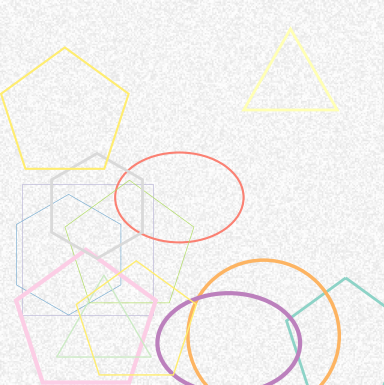[{"shape": "pentagon", "thickness": 2, "radius": 0.81, "center": [0.898, 0.117]}, {"shape": "triangle", "thickness": 2, "radius": 0.7, "center": [0.755, 0.784]}, {"shape": "square", "thickness": 0.5, "radius": 0.85, "center": [0.227, 0.351]}, {"shape": "oval", "thickness": 1.5, "radius": 0.83, "center": [0.466, 0.487]}, {"shape": "hexagon", "thickness": 0.5, "radius": 0.78, "center": [0.178, 0.338]}, {"shape": "circle", "thickness": 2.5, "radius": 0.98, "center": [0.685, 0.128]}, {"shape": "pentagon", "thickness": 0.5, "radius": 0.88, "center": [0.336, 0.356]}, {"shape": "pentagon", "thickness": 3, "radius": 0.95, "center": [0.223, 0.161]}, {"shape": "hexagon", "thickness": 2, "radius": 0.68, "center": [0.252, 0.465]}, {"shape": "oval", "thickness": 3, "radius": 0.93, "center": [0.594, 0.109]}, {"shape": "triangle", "thickness": 1, "radius": 0.71, "center": [0.27, 0.144]}, {"shape": "pentagon", "thickness": 1.5, "radius": 0.87, "center": [0.168, 0.702]}, {"shape": "pentagon", "thickness": 1, "radius": 0.82, "center": [0.354, 0.159]}]